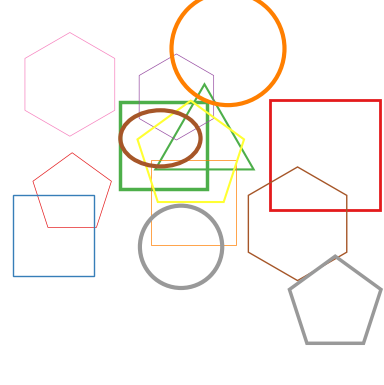[{"shape": "pentagon", "thickness": 0.5, "radius": 0.54, "center": [0.187, 0.496]}, {"shape": "square", "thickness": 2, "radius": 0.71, "center": [0.843, 0.598]}, {"shape": "square", "thickness": 1, "radius": 0.53, "center": [0.14, 0.389]}, {"shape": "square", "thickness": 2.5, "radius": 0.57, "center": [0.425, 0.623]}, {"shape": "triangle", "thickness": 1.5, "radius": 0.74, "center": [0.531, 0.634]}, {"shape": "hexagon", "thickness": 0.5, "radius": 0.56, "center": [0.458, 0.748]}, {"shape": "circle", "thickness": 3, "radius": 0.73, "center": [0.592, 0.874]}, {"shape": "square", "thickness": 0.5, "radius": 0.55, "center": [0.503, 0.475]}, {"shape": "pentagon", "thickness": 1.5, "radius": 0.73, "center": [0.495, 0.593]}, {"shape": "oval", "thickness": 3, "radius": 0.52, "center": [0.417, 0.641]}, {"shape": "hexagon", "thickness": 1, "radius": 0.74, "center": [0.773, 0.419]}, {"shape": "hexagon", "thickness": 0.5, "radius": 0.67, "center": [0.181, 0.781]}, {"shape": "circle", "thickness": 3, "radius": 0.53, "center": [0.47, 0.359]}, {"shape": "pentagon", "thickness": 2.5, "radius": 0.62, "center": [0.871, 0.209]}]